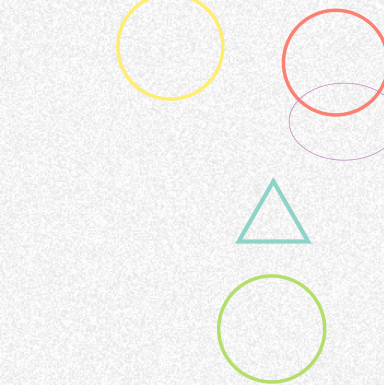[{"shape": "triangle", "thickness": 3, "radius": 0.52, "center": [0.71, 0.425]}, {"shape": "circle", "thickness": 2.5, "radius": 0.68, "center": [0.872, 0.837]}, {"shape": "circle", "thickness": 2.5, "radius": 0.69, "center": [0.706, 0.146]}, {"shape": "oval", "thickness": 0.5, "radius": 0.71, "center": [0.894, 0.684]}, {"shape": "circle", "thickness": 2.5, "radius": 0.68, "center": [0.443, 0.879]}]